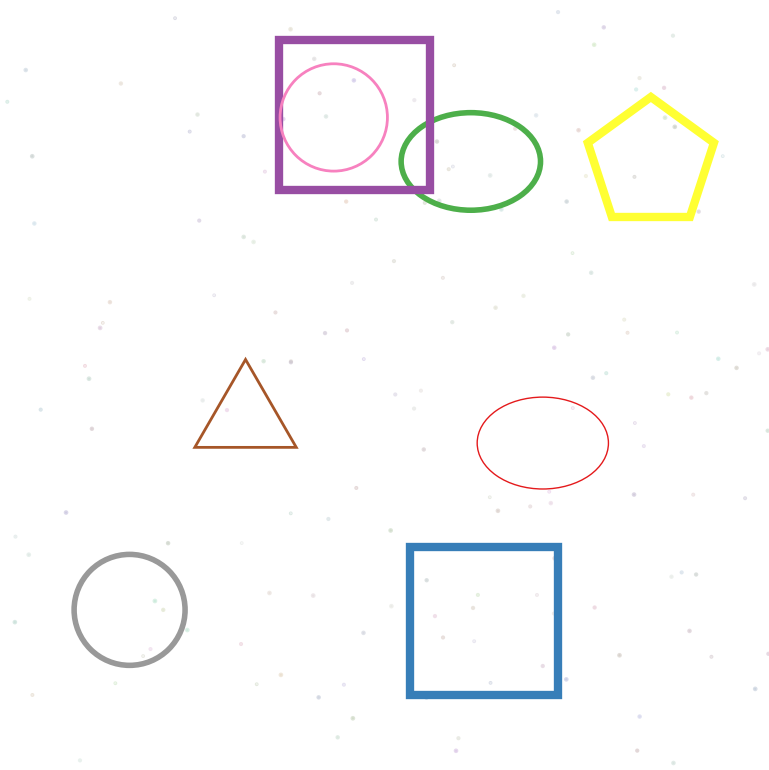[{"shape": "oval", "thickness": 0.5, "radius": 0.43, "center": [0.705, 0.425]}, {"shape": "square", "thickness": 3, "radius": 0.48, "center": [0.628, 0.194]}, {"shape": "oval", "thickness": 2, "radius": 0.45, "center": [0.611, 0.79]}, {"shape": "square", "thickness": 3, "radius": 0.49, "center": [0.46, 0.851]}, {"shape": "pentagon", "thickness": 3, "radius": 0.43, "center": [0.845, 0.788]}, {"shape": "triangle", "thickness": 1, "radius": 0.38, "center": [0.319, 0.457]}, {"shape": "circle", "thickness": 1, "radius": 0.35, "center": [0.433, 0.847]}, {"shape": "circle", "thickness": 2, "radius": 0.36, "center": [0.168, 0.208]}]